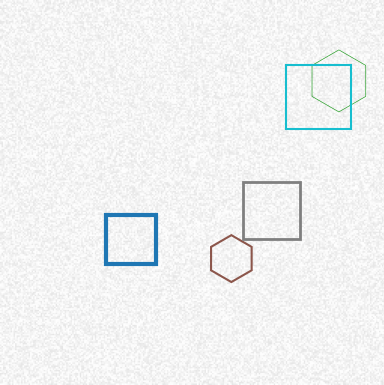[{"shape": "square", "thickness": 3, "radius": 0.32, "center": [0.341, 0.378]}, {"shape": "hexagon", "thickness": 0.5, "radius": 0.4, "center": [0.88, 0.79]}, {"shape": "hexagon", "thickness": 1.5, "radius": 0.3, "center": [0.601, 0.328]}, {"shape": "square", "thickness": 2, "radius": 0.37, "center": [0.706, 0.454]}, {"shape": "square", "thickness": 1.5, "radius": 0.42, "center": [0.827, 0.749]}]